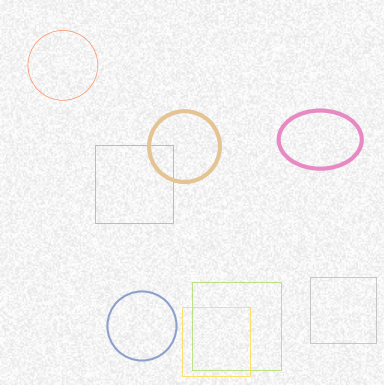[{"shape": "square", "thickness": 0.5, "radius": 0.5, "center": [0.348, 0.523]}, {"shape": "circle", "thickness": 0.5, "radius": 0.45, "center": [0.163, 0.83]}, {"shape": "circle", "thickness": 1.5, "radius": 0.45, "center": [0.369, 0.153]}, {"shape": "oval", "thickness": 3, "radius": 0.54, "center": [0.832, 0.637]}, {"shape": "square", "thickness": 0.5, "radius": 0.57, "center": [0.614, 0.153]}, {"shape": "square", "thickness": 0.5, "radius": 0.44, "center": [0.561, 0.113]}, {"shape": "circle", "thickness": 3, "radius": 0.46, "center": [0.479, 0.619]}, {"shape": "square", "thickness": 0.5, "radius": 0.43, "center": [0.892, 0.194]}]